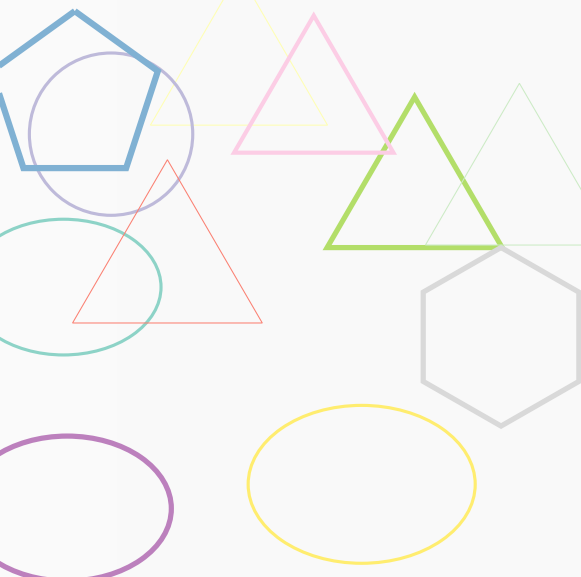[{"shape": "oval", "thickness": 1.5, "radius": 0.84, "center": [0.109, 0.502]}, {"shape": "triangle", "thickness": 0.5, "radius": 0.88, "center": [0.411, 0.87]}, {"shape": "circle", "thickness": 1.5, "radius": 0.7, "center": [0.191, 0.767]}, {"shape": "triangle", "thickness": 0.5, "radius": 0.94, "center": [0.288, 0.534]}, {"shape": "pentagon", "thickness": 3, "radius": 0.75, "center": [0.129, 0.83]}, {"shape": "triangle", "thickness": 2.5, "radius": 0.87, "center": [0.713, 0.657]}, {"shape": "triangle", "thickness": 2, "radius": 0.79, "center": [0.54, 0.814]}, {"shape": "hexagon", "thickness": 2.5, "radius": 0.77, "center": [0.862, 0.416]}, {"shape": "oval", "thickness": 2.5, "radius": 0.9, "center": [0.115, 0.119]}, {"shape": "triangle", "thickness": 0.5, "radius": 0.93, "center": [0.894, 0.668]}, {"shape": "oval", "thickness": 1.5, "radius": 0.98, "center": [0.622, 0.16]}]